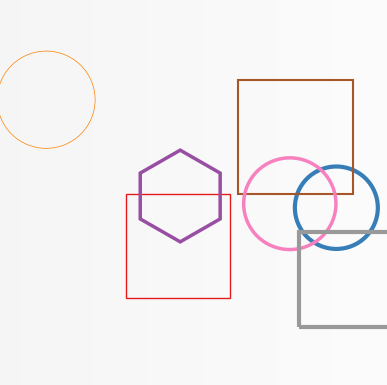[{"shape": "square", "thickness": 1, "radius": 0.67, "center": [0.459, 0.361]}, {"shape": "circle", "thickness": 3, "radius": 0.54, "center": [0.868, 0.46]}, {"shape": "hexagon", "thickness": 2.5, "radius": 0.6, "center": [0.465, 0.491]}, {"shape": "circle", "thickness": 0.5, "radius": 0.63, "center": [0.119, 0.741]}, {"shape": "square", "thickness": 1.5, "radius": 0.74, "center": [0.763, 0.643]}, {"shape": "circle", "thickness": 2.5, "radius": 0.6, "center": [0.748, 0.471]}, {"shape": "square", "thickness": 3, "radius": 0.62, "center": [0.896, 0.274]}]